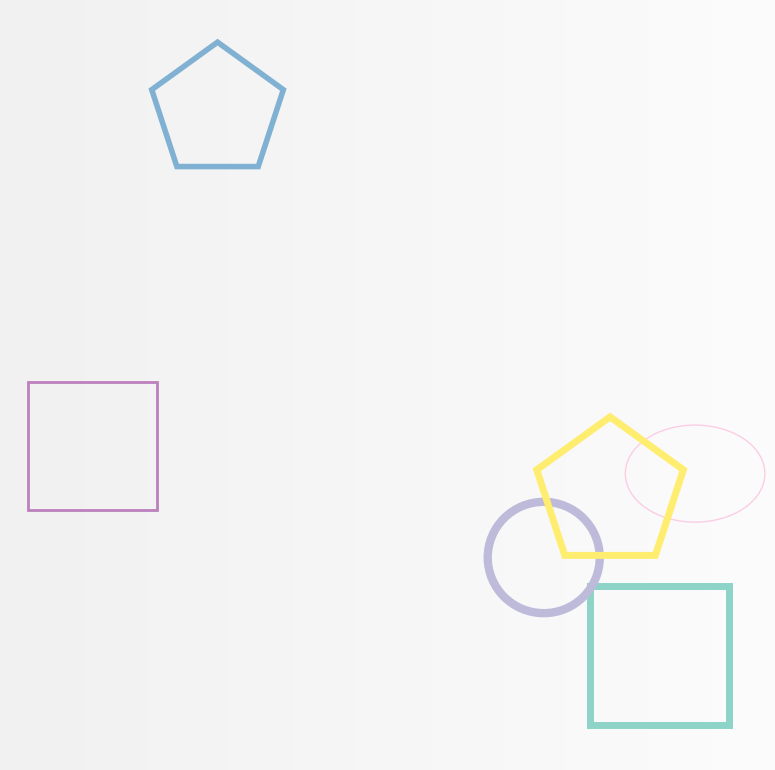[{"shape": "square", "thickness": 2.5, "radius": 0.45, "center": [0.851, 0.149]}, {"shape": "circle", "thickness": 3, "radius": 0.36, "center": [0.702, 0.276]}, {"shape": "pentagon", "thickness": 2, "radius": 0.45, "center": [0.281, 0.856]}, {"shape": "oval", "thickness": 0.5, "radius": 0.45, "center": [0.897, 0.385]}, {"shape": "square", "thickness": 1, "radius": 0.41, "center": [0.119, 0.42]}, {"shape": "pentagon", "thickness": 2.5, "radius": 0.5, "center": [0.787, 0.359]}]